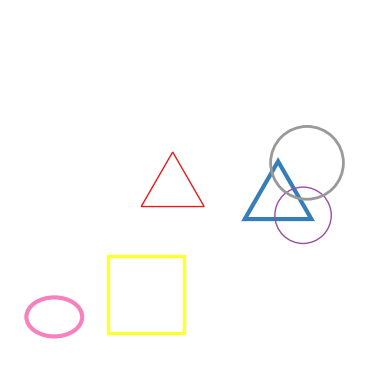[{"shape": "triangle", "thickness": 1, "radius": 0.47, "center": [0.449, 0.511]}, {"shape": "triangle", "thickness": 3, "radius": 0.5, "center": [0.722, 0.481]}, {"shape": "circle", "thickness": 1, "radius": 0.37, "center": [0.787, 0.441]}, {"shape": "square", "thickness": 2.5, "radius": 0.5, "center": [0.379, 0.235]}, {"shape": "oval", "thickness": 3, "radius": 0.36, "center": [0.141, 0.177]}, {"shape": "circle", "thickness": 2, "radius": 0.47, "center": [0.797, 0.577]}]